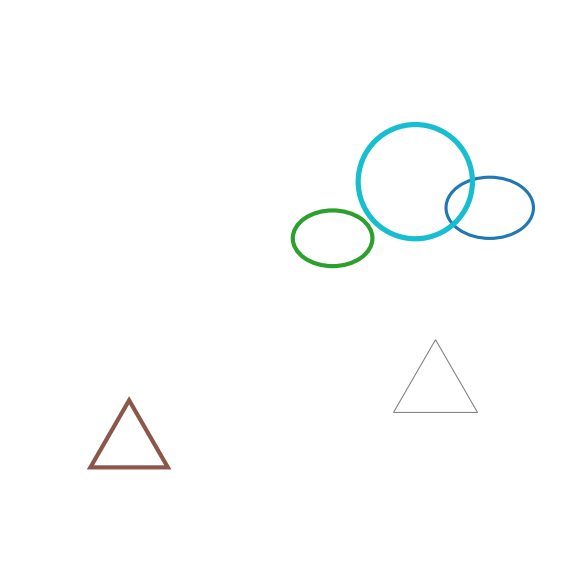[{"shape": "oval", "thickness": 1.5, "radius": 0.38, "center": [0.848, 0.639]}, {"shape": "oval", "thickness": 2, "radius": 0.34, "center": [0.576, 0.587]}, {"shape": "triangle", "thickness": 2, "radius": 0.39, "center": [0.224, 0.229]}, {"shape": "triangle", "thickness": 0.5, "radius": 0.42, "center": [0.754, 0.327]}, {"shape": "circle", "thickness": 2.5, "radius": 0.49, "center": [0.719, 0.685]}]